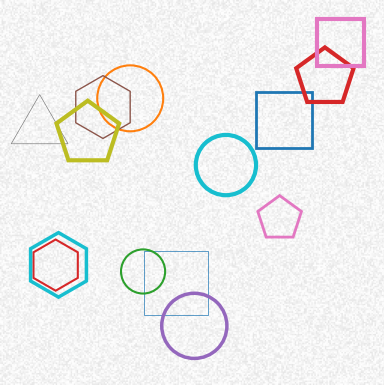[{"shape": "square", "thickness": 2, "radius": 0.37, "center": [0.739, 0.688]}, {"shape": "square", "thickness": 0.5, "radius": 0.41, "center": [0.457, 0.264]}, {"shape": "circle", "thickness": 1.5, "radius": 0.43, "center": [0.338, 0.745]}, {"shape": "circle", "thickness": 1.5, "radius": 0.29, "center": [0.372, 0.295]}, {"shape": "hexagon", "thickness": 1.5, "radius": 0.33, "center": [0.145, 0.311]}, {"shape": "pentagon", "thickness": 3, "radius": 0.39, "center": [0.844, 0.799]}, {"shape": "circle", "thickness": 2.5, "radius": 0.42, "center": [0.505, 0.154]}, {"shape": "hexagon", "thickness": 1, "radius": 0.41, "center": [0.267, 0.722]}, {"shape": "pentagon", "thickness": 2, "radius": 0.3, "center": [0.726, 0.432]}, {"shape": "square", "thickness": 3, "radius": 0.3, "center": [0.886, 0.89]}, {"shape": "triangle", "thickness": 0.5, "radius": 0.43, "center": [0.103, 0.669]}, {"shape": "pentagon", "thickness": 3, "radius": 0.43, "center": [0.228, 0.653]}, {"shape": "circle", "thickness": 3, "radius": 0.39, "center": [0.587, 0.571]}, {"shape": "hexagon", "thickness": 2.5, "radius": 0.42, "center": [0.152, 0.312]}]